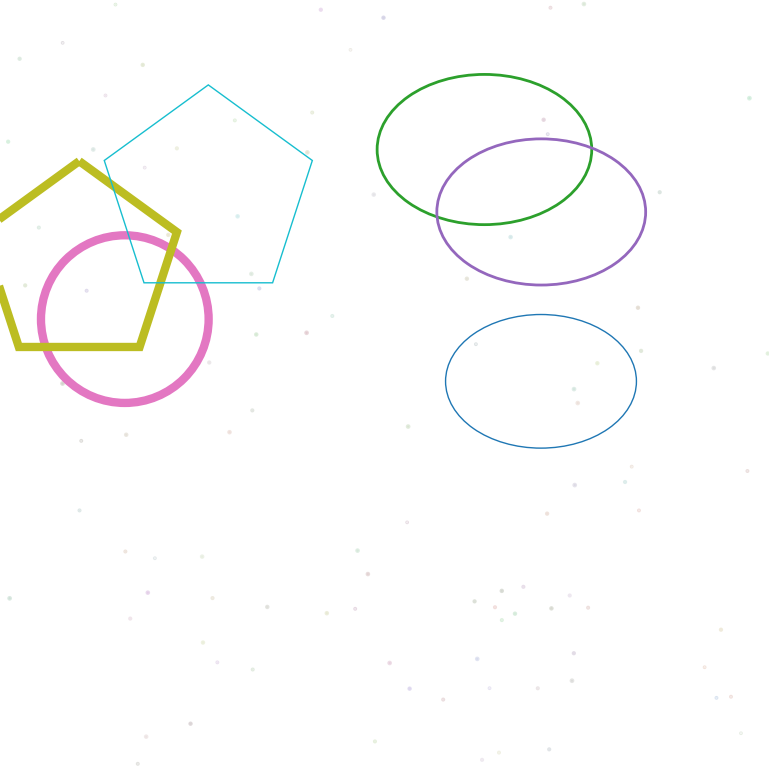[{"shape": "oval", "thickness": 0.5, "radius": 0.62, "center": [0.703, 0.505]}, {"shape": "oval", "thickness": 1, "radius": 0.7, "center": [0.629, 0.806]}, {"shape": "oval", "thickness": 1, "radius": 0.68, "center": [0.703, 0.725]}, {"shape": "circle", "thickness": 3, "radius": 0.54, "center": [0.162, 0.586]}, {"shape": "pentagon", "thickness": 3, "radius": 0.67, "center": [0.103, 0.657]}, {"shape": "pentagon", "thickness": 0.5, "radius": 0.71, "center": [0.271, 0.748]}]